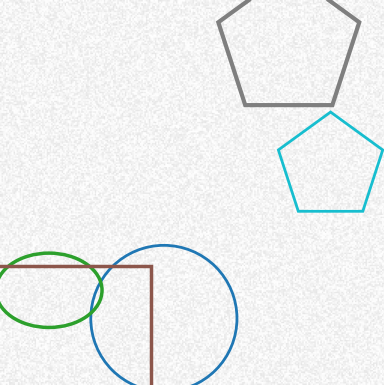[{"shape": "circle", "thickness": 2, "radius": 0.95, "center": [0.426, 0.173]}, {"shape": "oval", "thickness": 2.5, "radius": 0.69, "center": [0.127, 0.246]}, {"shape": "square", "thickness": 2.5, "radius": 1.0, "center": [0.192, 0.11]}, {"shape": "pentagon", "thickness": 3, "radius": 0.96, "center": [0.75, 0.883]}, {"shape": "pentagon", "thickness": 2, "radius": 0.71, "center": [0.859, 0.566]}]